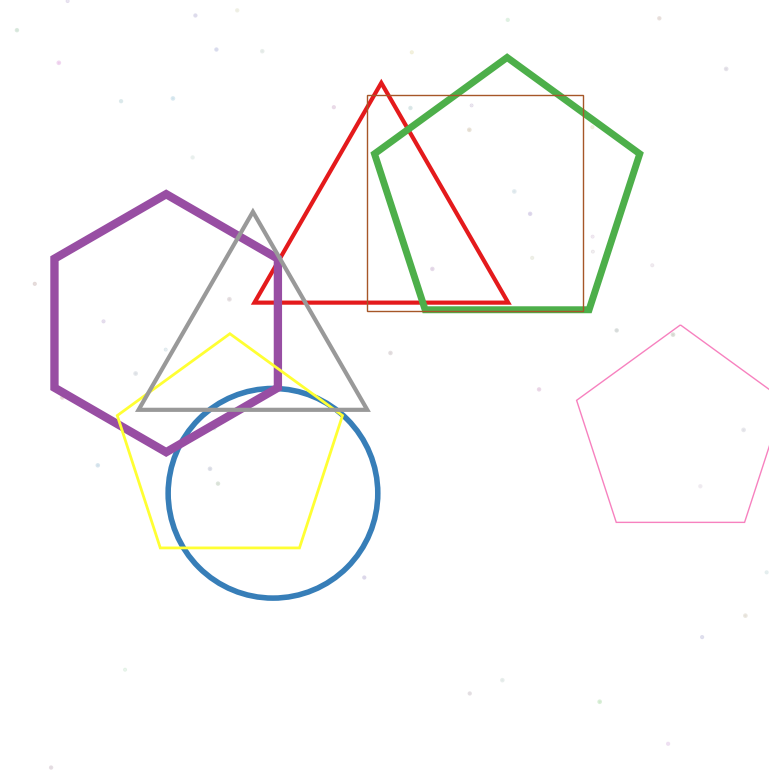[{"shape": "triangle", "thickness": 1.5, "radius": 0.95, "center": [0.495, 0.702]}, {"shape": "circle", "thickness": 2, "radius": 0.68, "center": [0.355, 0.359]}, {"shape": "pentagon", "thickness": 2.5, "radius": 0.91, "center": [0.659, 0.744]}, {"shape": "hexagon", "thickness": 3, "radius": 0.84, "center": [0.216, 0.58]}, {"shape": "pentagon", "thickness": 1, "radius": 0.77, "center": [0.299, 0.413]}, {"shape": "square", "thickness": 0.5, "radius": 0.7, "center": [0.617, 0.736]}, {"shape": "pentagon", "thickness": 0.5, "radius": 0.71, "center": [0.884, 0.436]}, {"shape": "triangle", "thickness": 1.5, "radius": 0.86, "center": [0.328, 0.553]}]